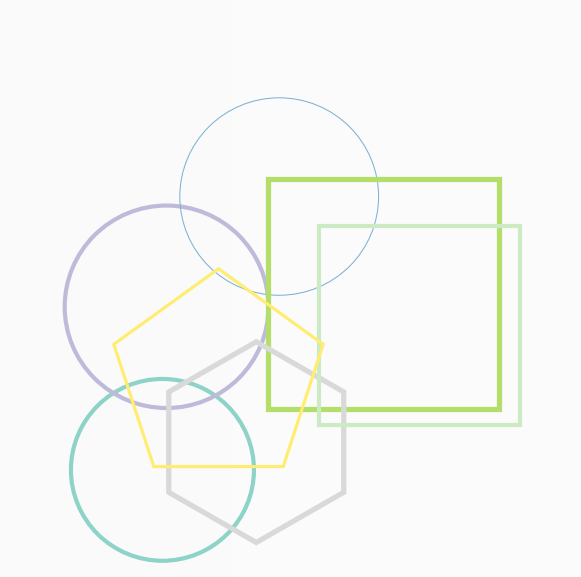[{"shape": "circle", "thickness": 2, "radius": 0.79, "center": [0.279, 0.186]}, {"shape": "circle", "thickness": 2, "radius": 0.88, "center": [0.287, 0.468]}, {"shape": "circle", "thickness": 0.5, "radius": 0.85, "center": [0.48, 0.659]}, {"shape": "square", "thickness": 2.5, "radius": 0.99, "center": [0.66, 0.49]}, {"shape": "hexagon", "thickness": 2.5, "radius": 0.87, "center": [0.441, 0.234]}, {"shape": "square", "thickness": 2, "radius": 0.86, "center": [0.722, 0.436]}, {"shape": "pentagon", "thickness": 1.5, "radius": 0.95, "center": [0.376, 0.344]}]